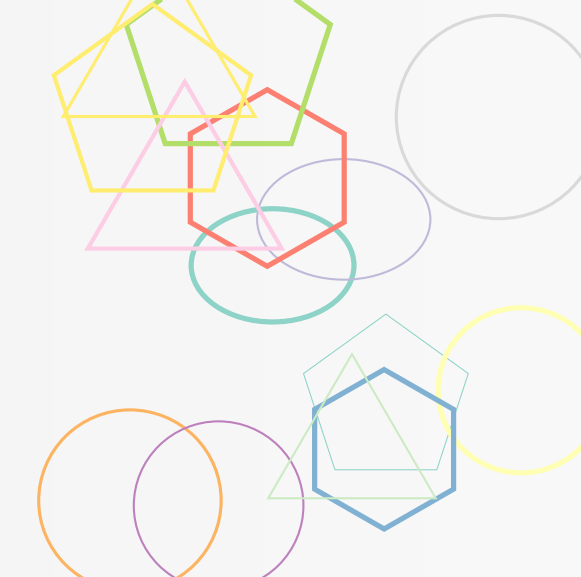[{"shape": "oval", "thickness": 2.5, "radius": 0.7, "center": [0.469, 0.54]}, {"shape": "pentagon", "thickness": 0.5, "radius": 0.75, "center": [0.664, 0.306]}, {"shape": "circle", "thickness": 2.5, "radius": 0.71, "center": [0.897, 0.323]}, {"shape": "oval", "thickness": 1, "radius": 0.75, "center": [0.591, 0.619]}, {"shape": "hexagon", "thickness": 2.5, "radius": 0.76, "center": [0.46, 0.691]}, {"shape": "hexagon", "thickness": 2.5, "radius": 0.69, "center": [0.661, 0.221]}, {"shape": "circle", "thickness": 1.5, "radius": 0.78, "center": [0.224, 0.132]}, {"shape": "pentagon", "thickness": 2.5, "radius": 0.92, "center": [0.393, 0.9]}, {"shape": "triangle", "thickness": 2, "radius": 0.96, "center": [0.318, 0.665]}, {"shape": "circle", "thickness": 1.5, "radius": 0.88, "center": [0.858, 0.796]}, {"shape": "circle", "thickness": 1, "radius": 0.73, "center": [0.376, 0.124]}, {"shape": "triangle", "thickness": 1, "radius": 0.83, "center": [0.606, 0.22]}, {"shape": "triangle", "thickness": 1.5, "radius": 0.95, "center": [0.274, 0.893]}, {"shape": "pentagon", "thickness": 2, "radius": 0.89, "center": [0.262, 0.814]}]